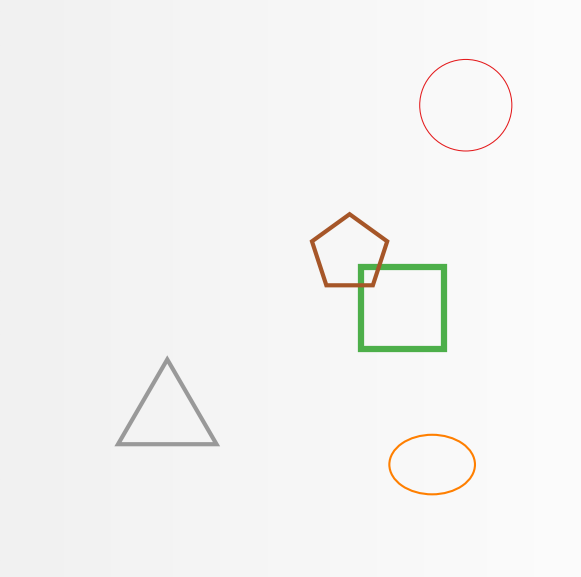[{"shape": "circle", "thickness": 0.5, "radius": 0.4, "center": [0.801, 0.817]}, {"shape": "square", "thickness": 3, "radius": 0.36, "center": [0.693, 0.466]}, {"shape": "oval", "thickness": 1, "radius": 0.37, "center": [0.744, 0.195]}, {"shape": "pentagon", "thickness": 2, "radius": 0.34, "center": [0.601, 0.56]}, {"shape": "triangle", "thickness": 2, "radius": 0.49, "center": [0.288, 0.279]}]